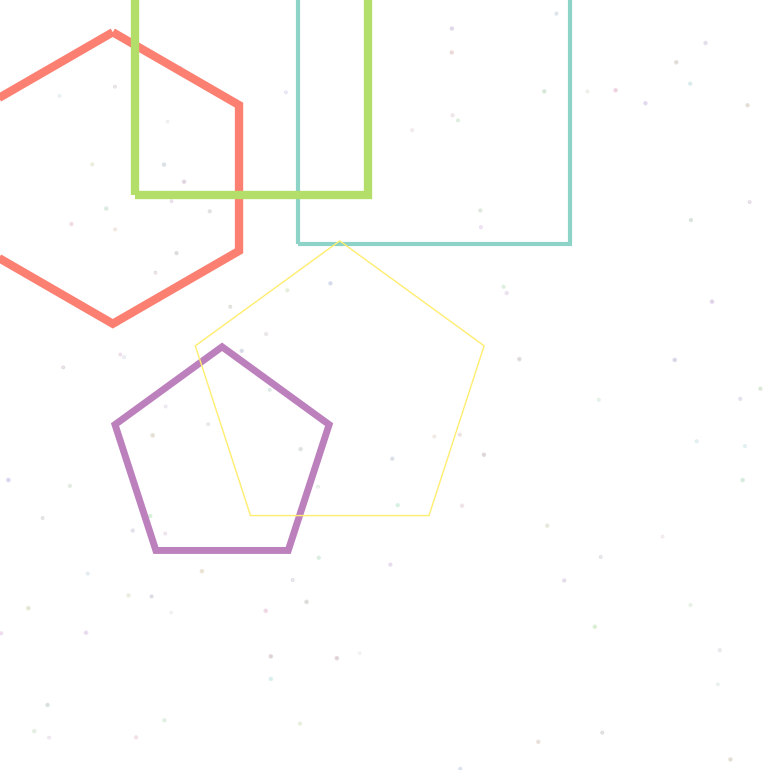[{"shape": "square", "thickness": 1.5, "radius": 0.88, "center": [0.564, 0.86]}, {"shape": "hexagon", "thickness": 3, "radius": 0.95, "center": [0.146, 0.769]}, {"shape": "square", "thickness": 3, "radius": 0.76, "center": [0.327, 0.897]}, {"shape": "pentagon", "thickness": 2.5, "radius": 0.73, "center": [0.288, 0.403]}, {"shape": "pentagon", "thickness": 0.5, "radius": 0.99, "center": [0.441, 0.49]}]